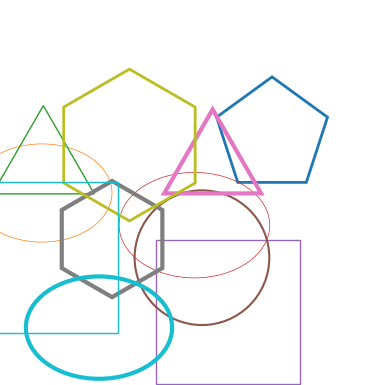[{"shape": "pentagon", "thickness": 2, "radius": 0.76, "center": [0.707, 0.649]}, {"shape": "oval", "thickness": 0.5, "radius": 0.91, "center": [0.109, 0.499]}, {"shape": "triangle", "thickness": 1, "radius": 0.76, "center": [0.113, 0.573]}, {"shape": "oval", "thickness": 0.5, "radius": 0.98, "center": [0.505, 0.415]}, {"shape": "square", "thickness": 1, "radius": 0.94, "center": [0.592, 0.189]}, {"shape": "circle", "thickness": 1.5, "radius": 0.87, "center": [0.525, 0.331]}, {"shape": "triangle", "thickness": 3, "radius": 0.73, "center": [0.552, 0.57]}, {"shape": "hexagon", "thickness": 3, "radius": 0.75, "center": [0.291, 0.379]}, {"shape": "hexagon", "thickness": 2, "radius": 0.99, "center": [0.336, 0.623]}, {"shape": "oval", "thickness": 3, "radius": 0.95, "center": [0.257, 0.149]}, {"shape": "square", "thickness": 1, "radius": 0.98, "center": [0.11, 0.33]}]